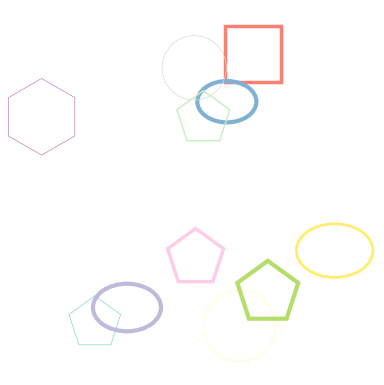[{"shape": "pentagon", "thickness": 0.5, "radius": 0.35, "center": [0.246, 0.161]}, {"shape": "circle", "thickness": 0.5, "radius": 0.47, "center": [0.622, 0.153]}, {"shape": "oval", "thickness": 3, "radius": 0.44, "center": [0.33, 0.201]}, {"shape": "square", "thickness": 2.5, "radius": 0.37, "center": [0.657, 0.859]}, {"shape": "oval", "thickness": 3, "radius": 0.38, "center": [0.589, 0.736]}, {"shape": "pentagon", "thickness": 3, "radius": 0.42, "center": [0.696, 0.239]}, {"shape": "pentagon", "thickness": 2.5, "radius": 0.38, "center": [0.508, 0.33]}, {"shape": "circle", "thickness": 0.5, "radius": 0.42, "center": [0.504, 0.824]}, {"shape": "hexagon", "thickness": 0.5, "radius": 0.5, "center": [0.108, 0.697]}, {"shape": "pentagon", "thickness": 1, "radius": 0.36, "center": [0.528, 0.693]}, {"shape": "oval", "thickness": 2, "radius": 0.5, "center": [0.869, 0.349]}]